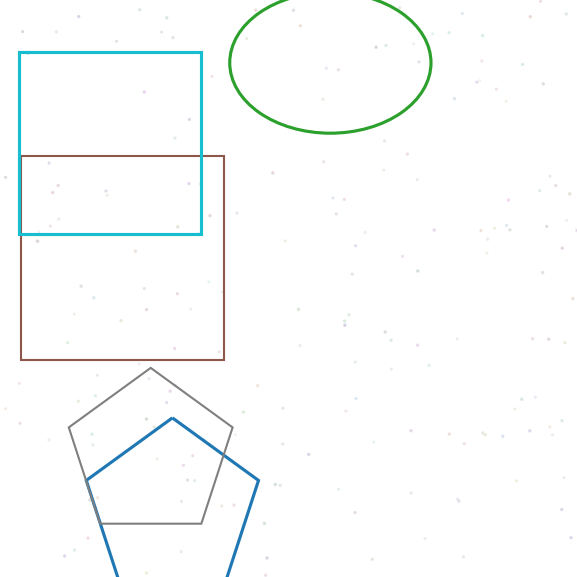[{"shape": "pentagon", "thickness": 1.5, "radius": 0.78, "center": [0.299, 0.119]}, {"shape": "oval", "thickness": 1.5, "radius": 0.87, "center": [0.572, 0.89]}, {"shape": "square", "thickness": 1, "radius": 0.88, "center": [0.213, 0.552]}, {"shape": "pentagon", "thickness": 1, "radius": 0.75, "center": [0.261, 0.213]}, {"shape": "square", "thickness": 1.5, "radius": 0.79, "center": [0.19, 0.751]}]